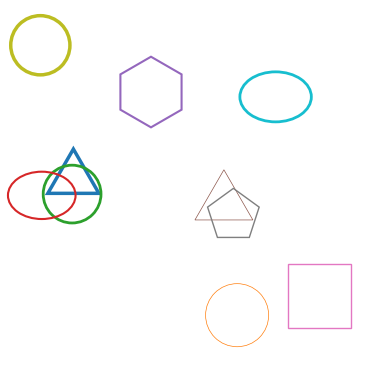[{"shape": "triangle", "thickness": 2.5, "radius": 0.38, "center": [0.191, 0.536]}, {"shape": "circle", "thickness": 0.5, "radius": 0.41, "center": [0.616, 0.181]}, {"shape": "circle", "thickness": 2, "radius": 0.38, "center": [0.187, 0.496]}, {"shape": "oval", "thickness": 1.5, "radius": 0.44, "center": [0.108, 0.493]}, {"shape": "hexagon", "thickness": 1.5, "radius": 0.46, "center": [0.392, 0.761]}, {"shape": "triangle", "thickness": 0.5, "radius": 0.43, "center": [0.582, 0.472]}, {"shape": "square", "thickness": 1, "radius": 0.41, "center": [0.83, 0.23]}, {"shape": "pentagon", "thickness": 1, "radius": 0.35, "center": [0.606, 0.44]}, {"shape": "circle", "thickness": 2.5, "radius": 0.38, "center": [0.105, 0.882]}, {"shape": "oval", "thickness": 2, "radius": 0.46, "center": [0.716, 0.748]}]